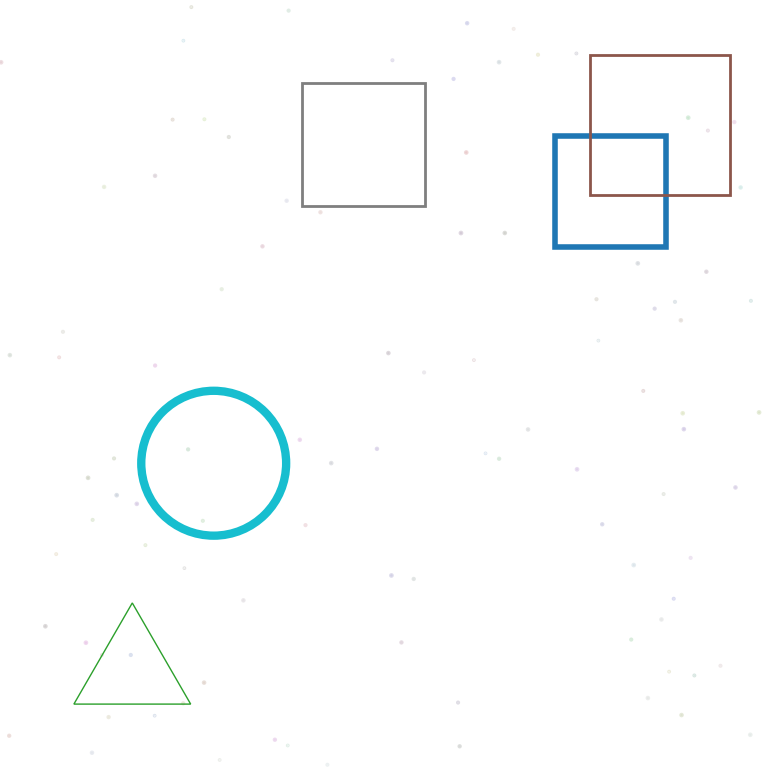[{"shape": "square", "thickness": 2, "radius": 0.36, "center": [0.793, 0.751]}, {"shape": "triangle", "thickness": 0.5, "radius": 0.44, "center": [0.172, 0.129]}, {"shape": "square", "thickness": 1, "radius": 0.45, "center": [0.857, 0.838]}, {"shape": "square", "thickness": 1, "radius": 0.4, "center": [0.472, 0.812]}, {"shape": "circle", "thickness": 3, "radius": 0.47, "center": [0.278, 0.398]}]